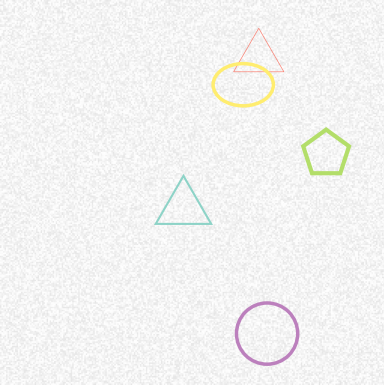[{"shape": "triangle", "thickness": 1.5, "radius": 0.42, "center": [0.477, 0.46]}, {"shape": "triangle", "thickness": 0.5, "radius": 0.38, "center": [0.672, 0.851]}, {"shape": "pentagon", "thickness": 3, "radius": 0.31, "center": [0.847, 0.601]}, {"shape": "circle", "thickness": 2.5, "radius": 0.4, "center": [0.694, 0.134]}, {"shape": "oval", "thickness": 2.5, "radius": 0.39, "center": [0.632, 0.78]}]